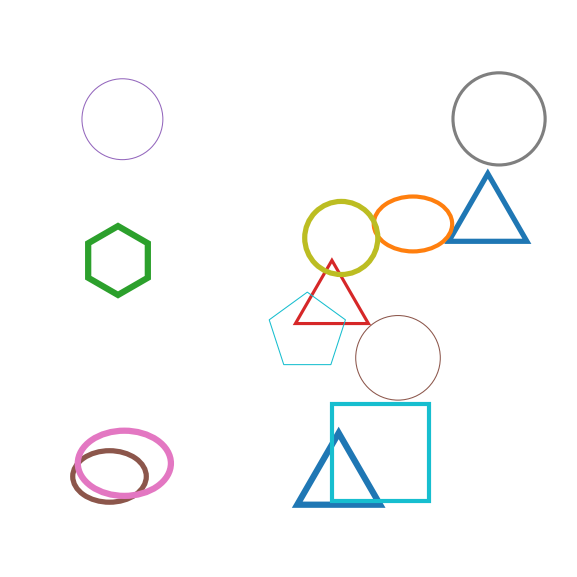[{"shape": "triangle", "thickness": 3, "radius": 0.41, "center": [0.586, 0.167]}, {"shape": "triangle", "thickness": 2.5, "radius": 0.39, "center": [0.845, 0.62]}, {"shape": "oval", "thickness": 2, "radius": 0.34, "center": [0.715, 0.611]}, {"shape": "hexagon", "thickness": 3, "radius": 0.3, "center": [0.204, 0.548]}, {"shape": "triangle", "thickness": 1.5, "radius": 0.36, "center": [0.575, 0.475]}, {"shape": "circle", "thickness": 0.5, "radius": 0.35, "center": [0.212, 0.793]}, {"shape": "circle", "thickness": 0.5, "radius": 0.37, "center": [0.689, 0.38]}, {"shape": "oval", "thickness": 2.5, "radius": 0.32, "center": [0.19, 0.174]}, {"shape": "oval", "thickness": 3, "radius": 0.4, "center": [0.215, 0.197]}, {"shape": "circle", "thickness": 1.5, "radius": 0.4, "center": [0.864, 0.793]}, {"shape": "circle", "thickness": 2.5, "radius": 0.32, "center": [0.591, 0.587]}, {"shape": "square", "thickness": 2, "radius": 0.42, "center": [0.658, 0.215]}, {"shape": "pentagon", "thickness": 0.5, "radius": 0.35, "center": [0.532, 0.424]}]